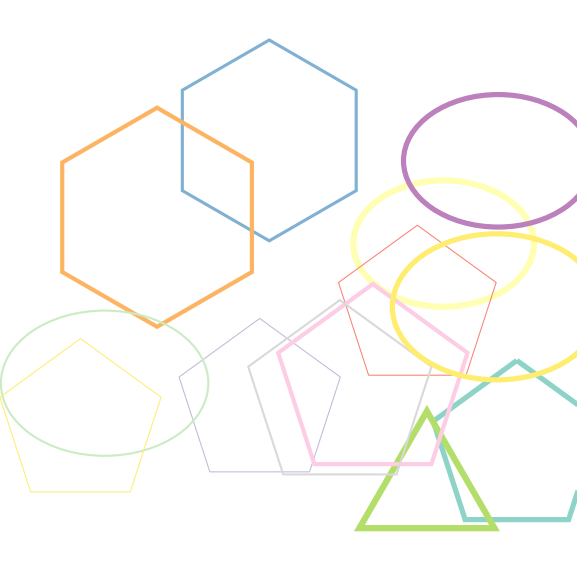[{"shape": "pentagon", "thickness": 2.5, "radius": 0.76, "center": [0.895, 0.223]}, {"shape": "oval", "thickness": 3, "radius": 0.78, "center": [0.768, 0.577]}, {"shape": "pentagon", "thickness": 0.5, "radius": 0.73, "center": [0.45, 0.301]}, {"shape": "pentagon", "thickness": 0.5, "radius": 0.72, "center": [0.723, 0.466]}, {"shape": "hexagon", "thickness": 1.5, "radius": 0.87, "center": [0.466, 0.756]}, {"shape": "hexagon", "thickness": 2, "radius": 0.95, "center": [0.272, 0.623]}, {"shape": "triangle", "thickness": 3, "radius": 0.68, "center": [0.739, 0.152]}, {"shape": "pentagon", "thickness": 2, "radius": 0.86, "center": [0.646, 0.335]}, {"shape": "pentagon", "thickness": 1, "radius": 0.83, "center": [0.589, 0.313]}, {"shape": "oval", "thickness": 2.5, "radius": 0.82, "center": [0.863, 0.721]}, {"shape": "oval", "thickness": 1, "radius": 0.9, "center": [0.181, 0.336]}, {"shape": "oval", "thickness": 2.5, "radius": 0.9, "center": [0.86, 0.468]}, {"shape": "pentagon", "thickness": 0.5, "radius": 0.73, "center": [0.139, 0.266]}]